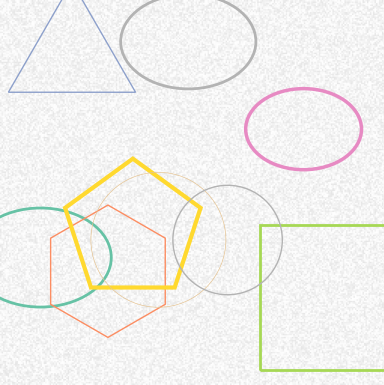[{"shape": "oval", "thickness": 2, "radius": 0.92, "center": [0.105, 0.331]}, {"shape": "hexagon", "thickness": 1, "radius": 0.86, "center": [0.28, 0.295]}, {"shape": "triangle", "thickness": 1, "radius": 0.95, "center": [0.187, 0.856]}, {"shape": "oval", "thickness": 2.5, "radius": 0.75, "center": [0.789, 0.665]}, {"shape": "square", "thickness": 2, "radius": 0.94, "center": [0.863, 0.227]}, {"shape": "pentagon", "thickness": 3, "radius": 0.92, "center": [0.345, 0.403]}, {"shape": "circle", "thickness": 0.5, "radius": 0.88, "center": [0.411, 0.377]}, {"shape": "circle", "thickness": 1, "radius": 0.71, "center": [0.591, 0.377]}, {"shape": "oval", "thickness": 2, "radius": 0.88, "center": [0.489, 0.892]}]